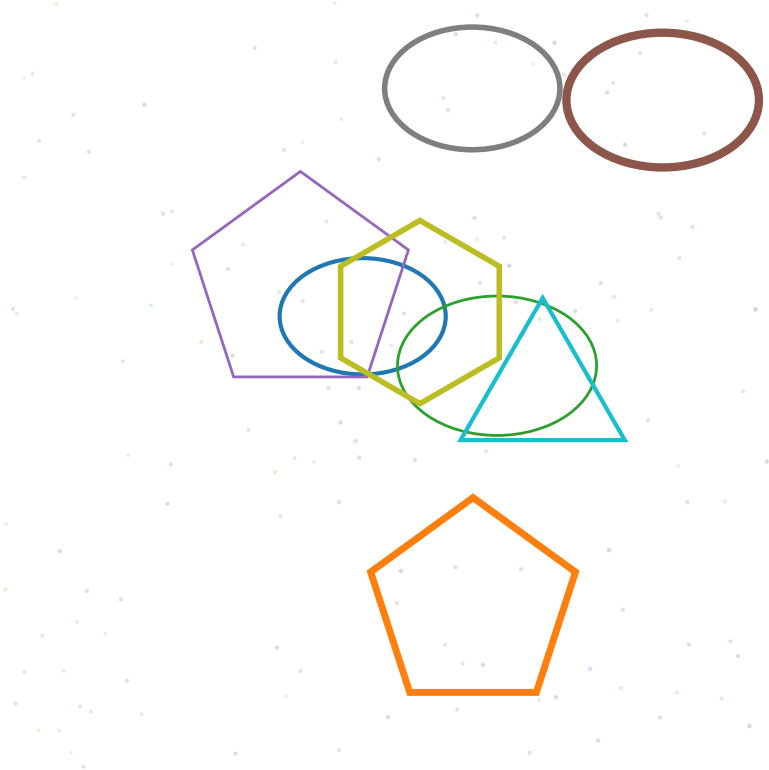[{"shape": "oval", "thickness": 1.5, "radius": 0.54, "center": [0.471, 0.589]}, {"shape": "pentagon", "thickness": 2.5, "radius": 0.7, "center": [0.614, 0.214]}, {"shape": "oval", "thickness": 1, "radius": 0.65, "center": [0.646, 0.525]}, {"shape": "pentagon", "thickness": 1, "radius": 0.74, "center": [0.39, 0.63]}, {"shape": "oval", "thickness": 3, "radius": 0.63, "center": [0.861, 0.87]}, {"shape": "oval", "thickness": 2, "radius": 0.57, "center": [0.613, 0.885]}, {"shape": "hexagon", "thickness": 2, "radius": 0.59, "center": [0.545, 0.595]}, {"shape": "triangle", "thickness": 1.5, "radius": 0.62, "center": [0.705, 0.49]}]